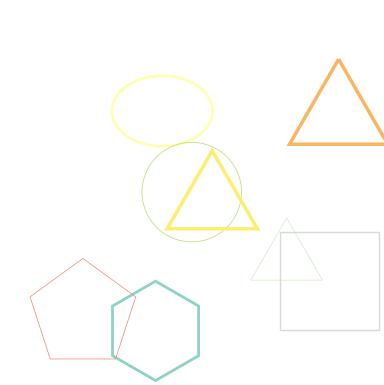[{"shape": "hexagon", "thickness": 2, "radius": 0.65, "center": [0.404, 0.141]}, {"shape": "oval", "thickness": 2, "radius": 0.65, "center": [0.421, 0.712]}, {"shape": "pentagon", "thickness": 0.5, "radius": 0.72, "center": [0.215, 0.184]}, {"shape": "triangle", "thickness": 2.5, "radius": 0.74, "center": [0.88, 0.699]}, {"shape": "circle", "thickness": 0.5, "radius": 0.65, "center": [0.498, 0.501]}, {"shape": "square", "thickness": 1, "radius": 0.64, "center": [0.856, 0.27]}, {"shape": "triangle", "thickness": 0.5, "radius": 0.54, "center": [0.745, 0.326]}, {"shape": "triangle", "thickness": 2.5, "radius": 0.68, "center": [0.551, 0.473]}]